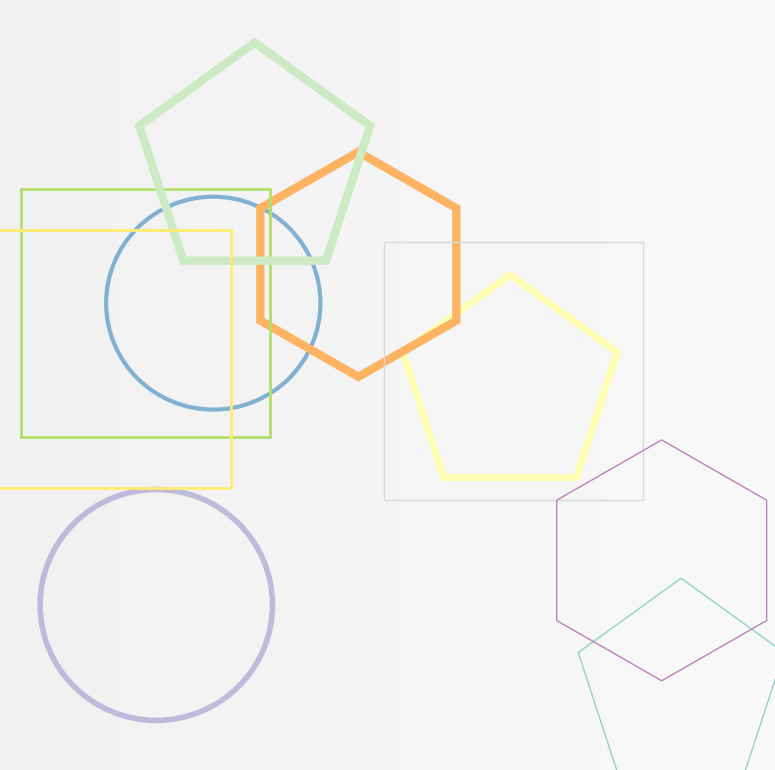[{"shape": "pentagon", "thickness": 0.5, "radius": 0.7, "center": [0.879, 0.109]}, {"shape": "pentagon", "thickness": 2.5, "radius": 0.73, "center": [0.658, 0.498]}, {"shape": "circle", "thickness": 2, "radius": 0.75, "center": [0.202, 0.214]}, {"shape": "circle", "thickness": 1.5, "radius": 0.69, "center": [0.275, 0.606]}, {"shape": "hexagon", "thickness": 3, "radius": 0.73, "center": [0.462, 0.657]}, {"shape": "square", "thickness": 1, "radius": 0.8, "center": [0.188, 0.593]}, {"shape": "square", "thickness": 0.5, "radius": 0.84, "center": [0.662, 0.518]}, {"shape": "hexagon", "thickness": 0.5, "radius": 0.78, "center": [0.854, 0.272]}, {"shape": "pentagon", "thickness": 3, "radius": 0.78, "center": [0.329, 0.788]}, {"shape": "square", "thickness": 1, "radius": 0.84, "center": [0.131, 0.534]}]